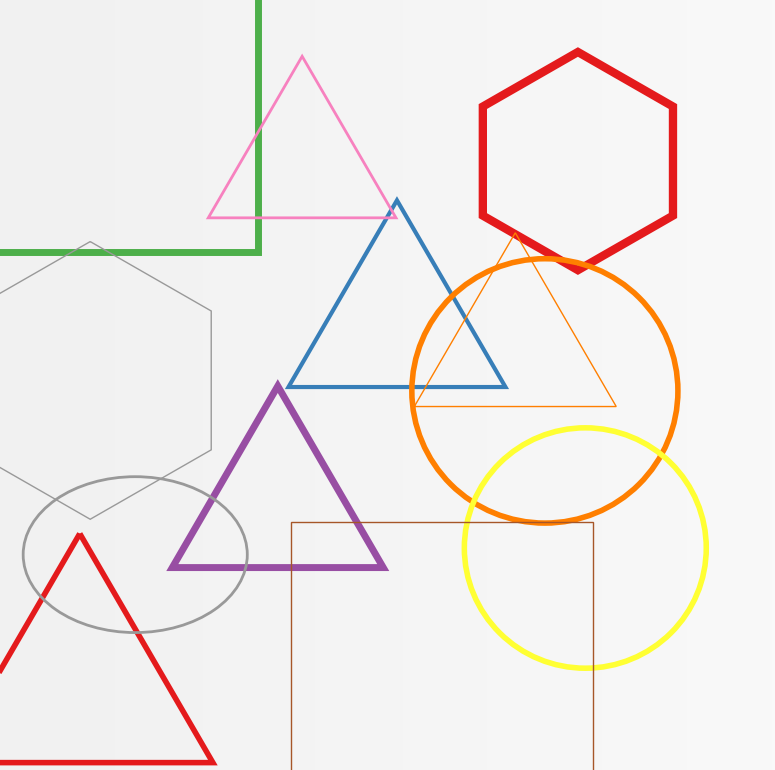[{"shape": "hexagon", "thickness": 3, "radius": 0.71, "center": [0.746, 0.791]}, {"shape": "triangle", "thickness": 2, "radius": 0.99, "center": [0.103, 0.109]}, {"shape": "triangle", "thickness": 1.5, "radius": 0.81, "center": [0.512, 0.578]}, {"shape": "square", "thickness": 2.5, "radius": 0.91, "center": [0.15, 0.856]}, {"shape": "triangle", "thickness": 2.5, "radius": 0.79, "center": [0.358, 0.341]}, {"shape": "triangle", "thickness": 0.5, "radius": 0.75, "center": [0.665, 0.547]}, {"shape": "circle", "thickness": 2, "radius": 0.86, "center": [0.703, 0.492]}, {"shape": "circle", "thickness": 2, "radius": 0.78, "center": [0.755, 0.288]}, {"shape": "square", "thickness": 0.5, "radius": 0.97, "center": [0.57, 0.127]}, {"shape": "triangle", "thickness": 1, "radius": 0.7, "center": [0.39, 0.787]}, {"shape": "hexagon", "thickness": 0.5, "radius": 0.9, "center": [0.116, 0.506]}, {"shape": "oval", "thickness": 1, "radius": 0.72, "center": [0.174, 0.28]}]